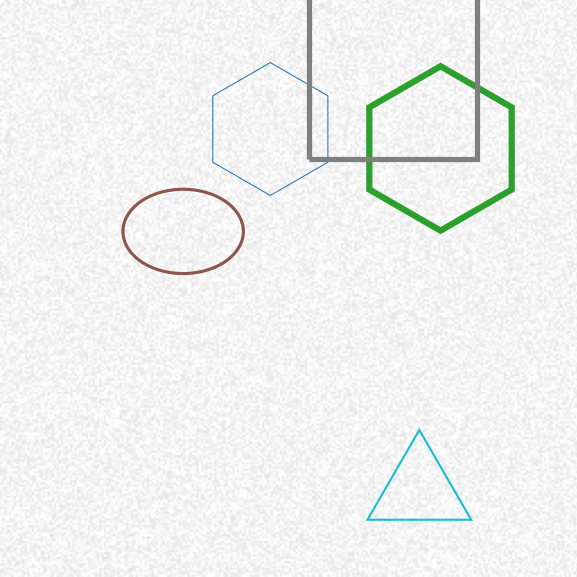[{"shape": "hexagon", "thickness": 0.5, "radius": 0.58, "center": [0.468, 0.776]}, {"shape": "hexagon", "thickness": 3, "radius": 0.71, "center": [0.763, 0.742]}, {"shape": "oval", "thickness": 1.5, "radius": 0.52, "center": [0.317, 0.598]}, {"shape": "square", "thickness": 2.5, "radius": 0.73, "center": [0.68, 0.87]}, {"shape": "triangle", "thickness": 1, "radius": 0.52, "center": [0.726, 0.151]}]